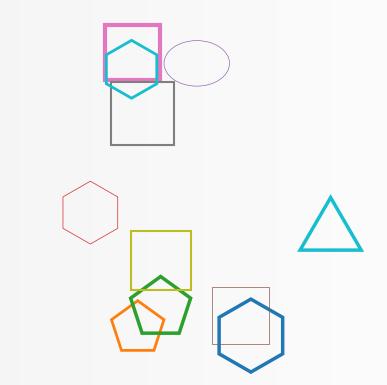[{"shape": "hexagon", "thickness": 2.5, "radius": 0.47, "center": [0.647, 0.128]}, {"shape": "pentagon", "thickness": 2, "radius": 0.36, "center": [0.355, 0.148]}, {"shape": "pentagon", "thickness": 2.5, "radius": 0.41, "center": [0.415, 0.2]}, {"shape": "hexagon", "thickness": 0.5, "radius": 0.41, "center": [0.233, 0.448]}, {"shape": "oval", "thickness": 0.5, "radius": 0.42, "center": [0.508, 0.835]}, {"shape": "square", "thickness": 0.5, "radius": 0.37, "center": [0.621, 0.18]}, {"shape": "square", "thickness": 3, "radius": 0.36, "center": [0.343, 0.865]}, {"shape": "square", "thickness": 1.5, "radius": 0.41, "center": [0.368, 0.705]}, {"shape": "square", "thickness": 1.5, "radius": 0.39, "center": [0.417, 0.324]}, {"shape": "triangle", "thickness": 2.5, "radius": 0.46, "center": [0.853, 0.396]}, {"shape": "hexagon", "thickness": 2, "radius": 0.38, "center": [0.34, 0.82]}]